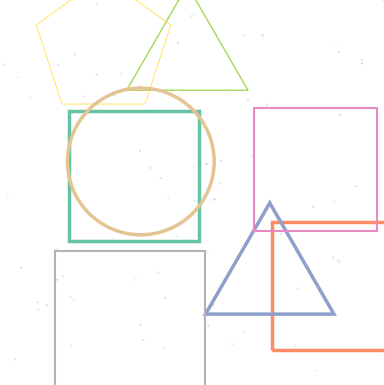[{"shape": "square", "thickness": 2.5, "radius": 0.84, "center": [0.348, 0.543]}, {"shape": "square", "thickness": 2.5, "radius": 0.83, "center": [0.872, 0.256]}, {"shape": "triangle", "thickness": 2.5, "radius": 0.96, "center": [0.701, 0.28]}, {"shape": "square", "thickness": 1.5, "radius": 0.8, "center": [0.82, 0.559]}, {"shape": "triangle", "thickness": 1, "radius": 0.91, "center": [0.486, 0.857]}, {"shape": "pentagon", "thickness": 0.5, "radius": 0.92, "center": [0.269, 0.878]}, {"shape": "circle", "thickness": 2.5, "radius": 0.95, "center": [0.366, 0.581]}, {"shape": "square", "thickness": 1.5, "radius": 0.98, "center": [0.337, 0.153]}]